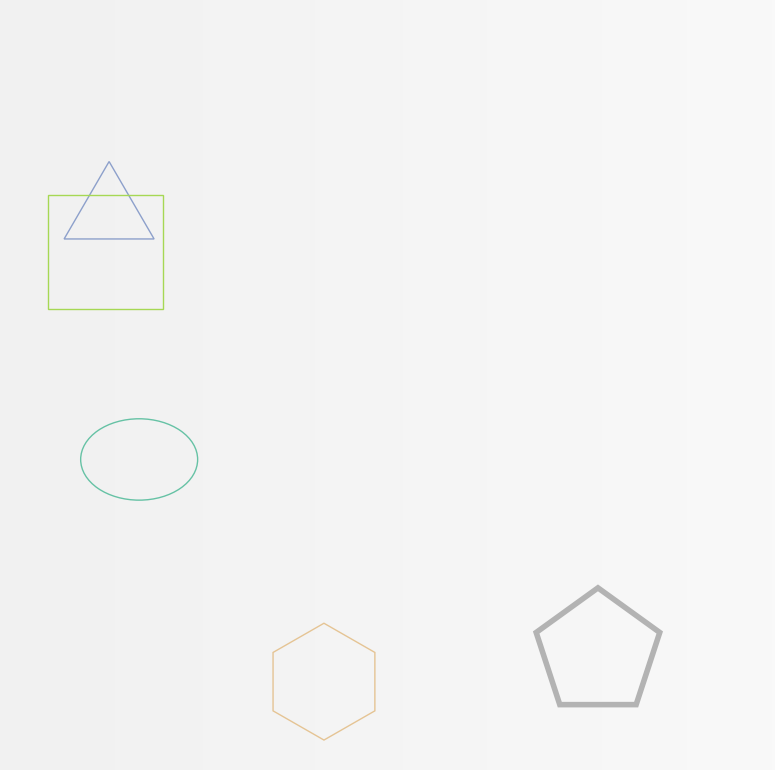[{"shape": "oval", "thickness": 0.5, "radius": 0.38, "center": [0.18, 0.403]}, {"shape": "triangle", "thickness": 0.5, "radius": 0.34, "center": [0.141, 0.723]}, {"shape": "square", "thickness": 0.5, "radius": 0.37, "center": [0.136, 0.673]}, {"shape": "hexagon", "thickness": 0.5, "radius": 0.38, "center": [0.418, 0.115]}, {"shape": "pentagon", "thickness": 2, "radius": 0.42, "center": [0.772, 0.153]}]